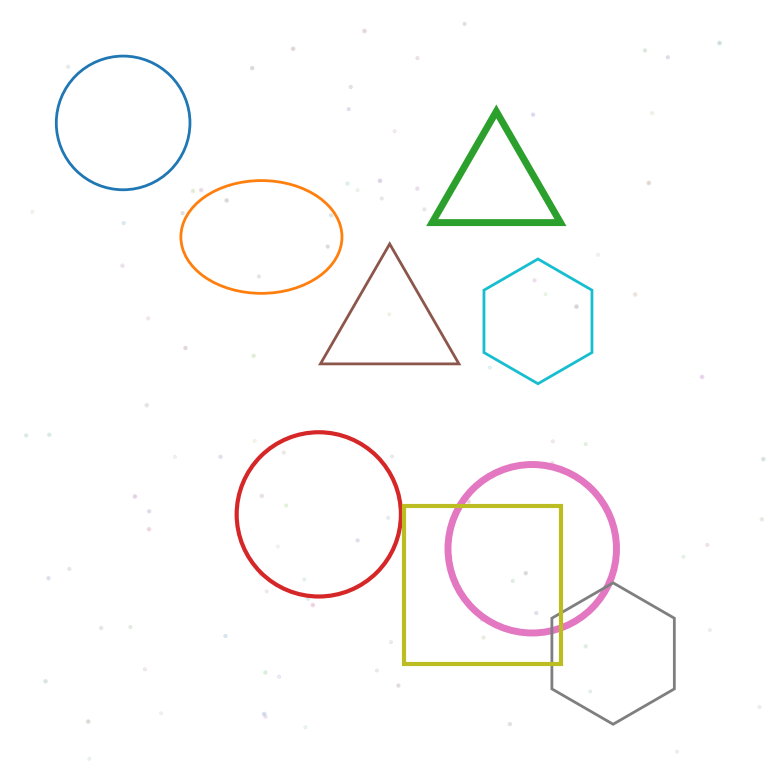[{"shape": "circle", "thickness": 1, "radius": 0.43, "center": [0.16, 0.84]}, {"shape": "oval", "thickness": 1, "radius": 0.52, "center": [0.34, 0.692]}, {"shape": "triangle", "thickness": 2.5, "radius": 0.48, "center": [0.645, 0.759]}, {"shape": "circle", "thickness": 1.5, "radius": 0.53, "center": [0.414, 0.332]}, {"shape": "triangle", "thickness": 1, "radius": 0.52, "center": [0.506, 0.579]}, {"shape": "circle", "thickness": 2.5, "radius": 0.55, "center": [0.691, 0.287]}, {"shape": "hexagon", "thickness": 1, "radius": 0.46, "center": [0.796, 0.151]}, {"shape": "square", "thickness": 1.5, "radius": 0.51, "center": [0.627, 0.24]}, {"shape": "hexagon", "thickness": 1, "radius": 0.4, "center": [0.699, 0.583]}]